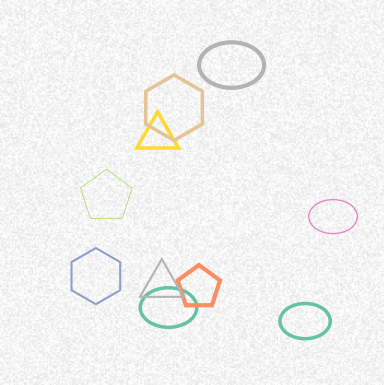[{"shape": "oval", "thickness": 2.5, "radius": 0.33, "center": [0.793, 0.166]}, {"shape": "oval", "thickness": 2.5, "radius": 0.37, "center": [0.438, 0.201]}, {"shape": "pentagon", "thickness": 3, "radius": 0.29, "center": [0.517, 0.254]}, {"shape": "hexagon", "thickness": 1.5, "radius": 0.36, "center": [0.249, 0.283]}, {"shape": "oval", "thickness": 1, "radius": 0.32, "center": [0.865, 0.437]}, {"shape": "pentagon", "thickness": 0.5, "radius": 0.35, "center": [0.276, 0.49]}, {"shape": "triangle", "thickness": 2.5, "radius": 0.31, "center": [0.409, 0.647]}, {"shape": "hexagon", "thickness": 2.5, "radius": 0.42, "center": [0.452, 0.72]}, {"shape": "triangle", "thickness": 1.5, "radius": 0.33, "center": [0.42, 0.262]}, {"shape": "oval", "thickness": 3, "radius": 0.42, "center": [0.602, 0.831]}]